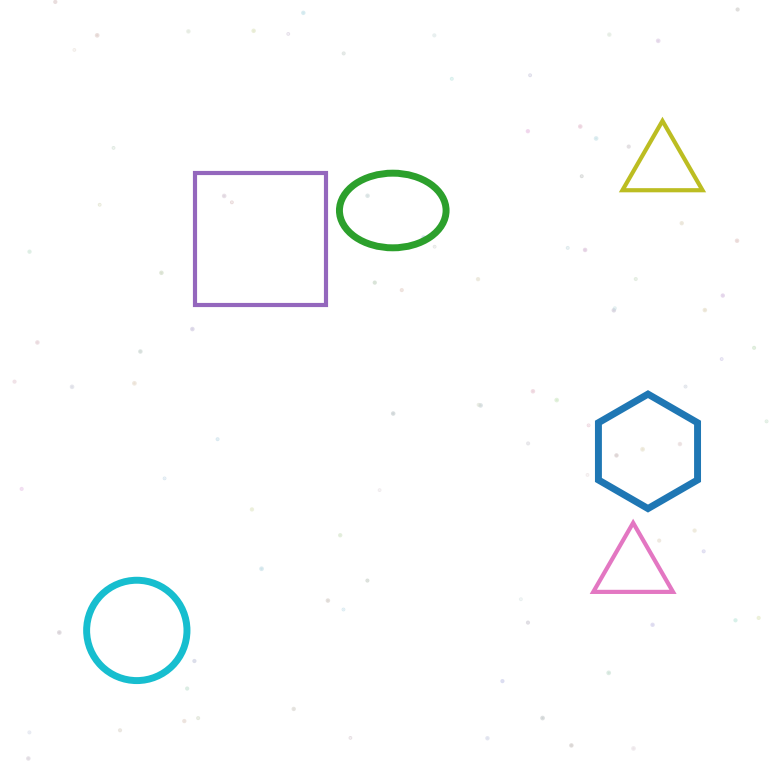[{"shape": "hexagon", "thickness": 2.5, "radius": 0.37, "center": [0.842, 0.414]}, {"shape": "oval", "thickness": 2.5, "radius": 0.35, "center": [0.51, 0.727]}, {"shape": "square", "thickness": 1.5, "radius": 0.43, "center": [0.338, 0.689]}, {"shape": "triangle", "thickness": 1.5, "radius": 0.3, "center": [0.822, 0.261]}, {"shape": "triangle", "thickness": 1.5, "radius": 0.3, "center": [0.86, 0.783]}, {"shape": "circle", "thickness": 2.5, "radius": 0.33, "center": [0.178, 0.181]}]